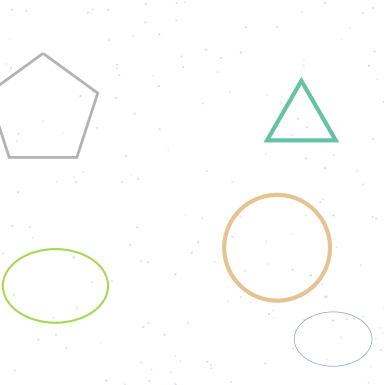[{"shape": "triangle", "thickness": 3, "radius": 0.52, "center": [0.783, 0.687]}, {"shape": "oval", "thickness": 0.5, "radius": 0.5, "center": [0.865, 0.119]}, {"shape": "oval", "thickness": 1.5, "radius": 0.68, "center": [0.144, 0.257]}, {"shape": "circle", "thickness": 3, "radius": 0.69, "center": [0.72, 0.357]}, {"shape": "pentagon", "thickness": 2, "radius": 0.75, "center": [0.112, 0.712]}]